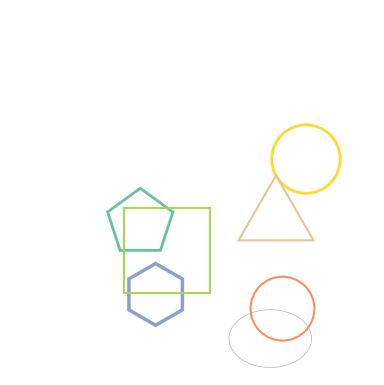[{"shape": "pentagon", "thickness": 2, "radius": 0.45, "center": [0.364, 0.422]}, {"shape": "circle", "thickness": 1.5, "radius": 0.41, "center": [0.734, 0.198]}, {"shape": "hexagon", "thickness": 2.5, "radius": 0.4, "center": [0.404, 0.235]}, {"shape": "square", "thickness": 1.5, "radius": 0.56, "center": [0.433, 0.349]}, {"shape": "circle", "thickness": 2, "radius": 0.44, "center": [0.795, 0.587]}, {"shape": "triangle", "thickness": 1.5, "radius": 0.56, "center": [0.717, 0.432]}, {"shape": "oval", "thickness": 0.5, "radius": 0.54, "center": [0.702, 0.121]}]